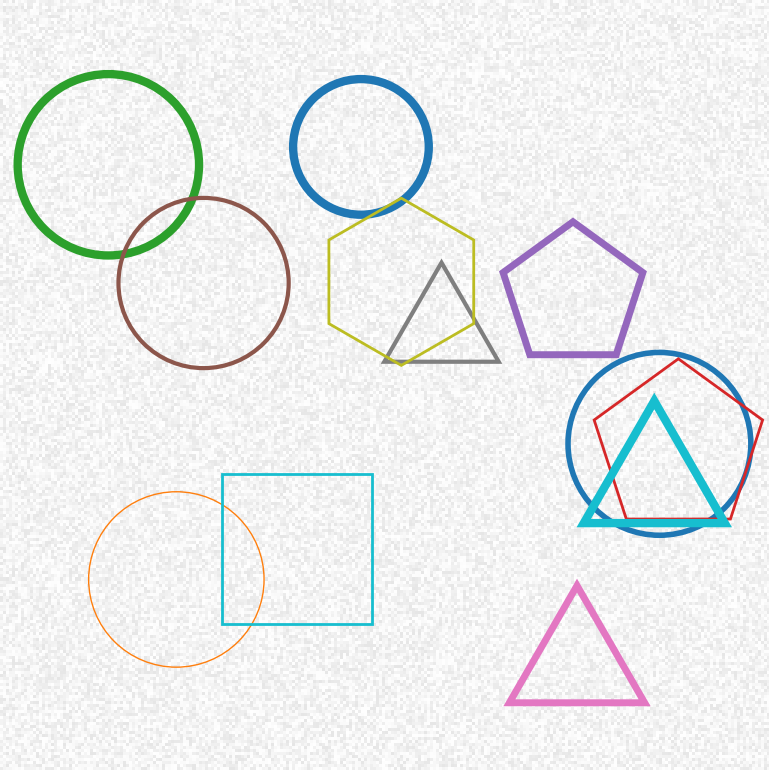[{"shape": "circle", "thickness": 3, "radius": 0.44, "center": [0.469, 0.809]}, {"shape": "circle", "thickness": 2, "radius": 0.59, "center": [0.856, 0.424]}, {"shape": "circle", "thickness": 0.5, "radius": 0.57, "center": [0.229, 0.247]}, {"shape": "circle", "thickness": 3, "radius": 0.59, "center": [0.141, 0.786]}, {"shape": "pentagon", "thickness": 1, "radius": 0.58, "center": [0.881, 0.419]}, {"shape": "pentagon", "thickness": 2.5, "radius": 0.48, "center": [0.744, 0.617]}, {"shape": "circle", "thickness": 1.5, "radius": 0.55, "center": [0.264, 0.632]}, {"shape": "triangle", "thickness": 2.5, "radius": 0.51, "center": [0.749, 0.138]}, {"shape": "triangle", "thickness": 1.5, "radius": 0.43, "center": [0.573, 0.573]}, {"shape": "hexagon", "thickness": 1, "radius": 0.54, "center": [0.521, 0.634]}, {"shape": "triangle", "thickness": 3, "radius": 0.53, "center": [0.85, 0.374]}, {"shape": "square", "thickness": 1, "radius": 0.49, "center": [0.386, 0.287]}]